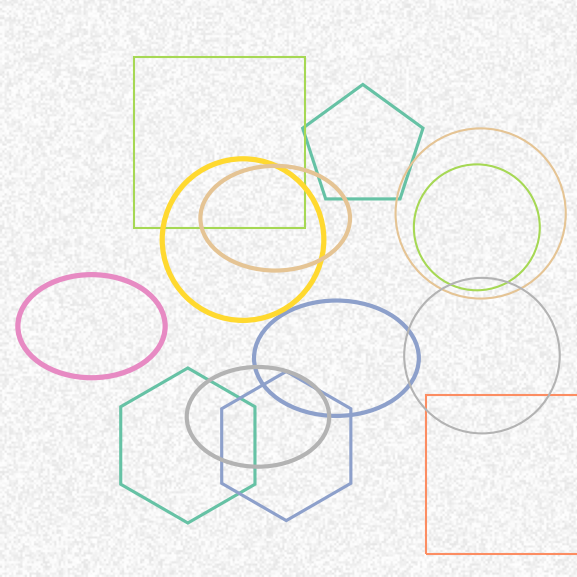[{"shape": "hexagon", "thickness": 1.5, "radius": 0.67, "center": [0.325, 0.228]}, {"shape": "pentagon", "thickness": 1.5, "radius": 0.55, "center": [0.628, 0.743]}, {"shape": "square", "thickness": 1, "radius": 0.69, "center": [0.875, 0.178]}, {"shape": "oval", "thickness": 2, "radius": 0.71, "center": [0.583, 0.379]}, {"shape": "hexagon", "thickness": 1.5, "radius": 0.65, "center": [0.496, 0.227]}, {"shape": "oval", "thickness": 2.5, "radius": 0.64, "center": [0.158, 0.434]}, {"shape": "square", "thickness": 1, "radius": 0.74, "center": [0.381, 0.753]}, {"shape": "circle", "thickness": 1, "radius": 0.55, "center": [0.826, 0.605]}, {"shape": "circle", "thickness": 2.5, "radius": 0.7, "center": [0.421, 0.584]}, {"shape": "oval", "thickness": 2, "radius": 0.65, "center": [0.477, 0.621]}, {"shape": "circle", "thickness": 1, "radius": 0.74, "center": [0.832, 0.629]}, {"shape": "oval", "thickness": 2, "radius": 0.62, "center": [0.447, 0.277]}, {"shape": "circle", "thickness": 1, "radius": 0.67, "center": [0.835, 0.383]}]